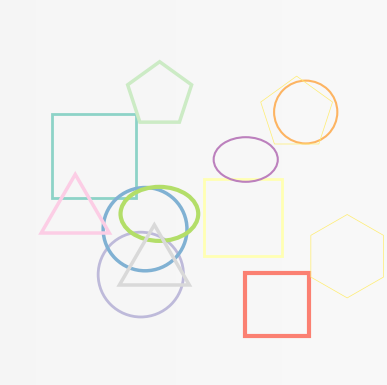[{"shape": "square", "thickness": 2, "radius": 0.54, "center": [0.243, 0.595]}, {"shape": "square", "thickness": 2, "radius": 0.5, "center": [0.627, 0.435]}, {"shape": "circle", "thickness": 2, "radius": 0.55, "center": [0.363, 0.287]}, {"shape": "square", "thickness": 3, "radius": 0.41, "center": [0.714, 0.209]}, {"shape": "circle", "thickness": 2.5, "radius": 0.54, "center": [0.374, 0.405]}, {"shape": "circle", "thickness": 1.5, "radius": 0.41, "center": [0.789, 0.709]}, {"shape": "oval", "thickness": 3, "radius": 0.5, "center": [0.411, 0.444]}, {"shape": "triangle", "thickness": 2.5, "radius": 0.51, "center": [0.194, 0.446]}, {"shape": "triangle", "thickness": 2.5, "radius": 0.52, "center": [0.398, 0.312]}, {"shape": "oval", "thickness": 1.5, "radius": 0.41, "center": [0.634, 0.586]}, {"shape": "pentagon", "thickness": 2.5, "radius": 0.43, "center": [0.412, 0.753]}, {"shape": "hexagon", "thickness": 0.5, "radius": 0.54, "center": [0.896, 0.335]}, {"shape": "pentagon", "thickness": 0.5, "radius": 0.49, "center": [0.765, 0.705]}]